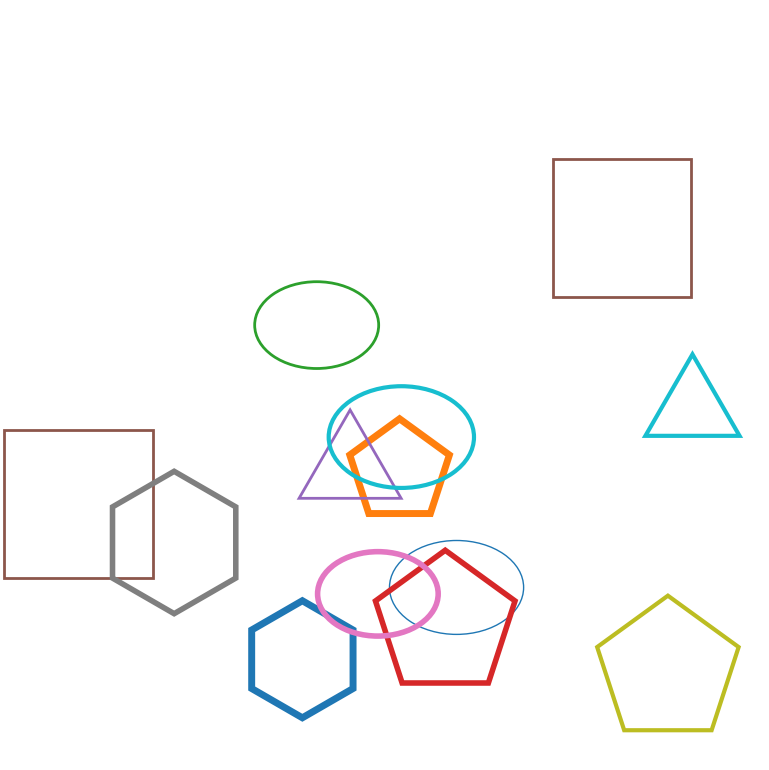[{"shape": "oval", "thickness": 0.5, "radius": 0.44, "center": [0.593, 0.237]}, {"shape": "hexagon", "thickness": 2.5, "radius": 0.38, "center": [0.393, 0.144]}, {"shape": "pentagon", "thickness": 2.5, "radius": 0.34, "center": [0.519, 0.388]}, {"shape": "oval", "thickness": 1, "radius": 0.4, "center": [0.411, 0.578]}, {"shape": "pentagon", "thickness": 2, "radius": 0.48, "center": [0.578, 0.19]}, {"shape": "triangle", "thickness": 1, "radius": 0.38, "center": [0.455, 0.391]}, {"shape": "square", "thickness": 1, "radius": 0.45, "center": [0.807, 0.704]}, {"shape": "square", "thickness": 1, "radius": 0.48, "center": [0.102, 0.345]}, {"shape": "oval", "thickness": 2, "radius": 0.39, "center": [0.491, 0.229]}, {"shape": "hexagon", "thickness": 2, "radius": 0.46, "center": [0.226, 0.295]}, {"shape": "pentagon", "thickness": 1.5, "radius": 0.48, "center": [0.867, 0.13]}, {"shape": "oval", "thickness": 1.5, "radius": 0.47, "center": [0.521, 0.432]}, {"shape": "triangle", "thickness": 1.5, "radius": 0.35, "center": [0.899, 0.469]}]